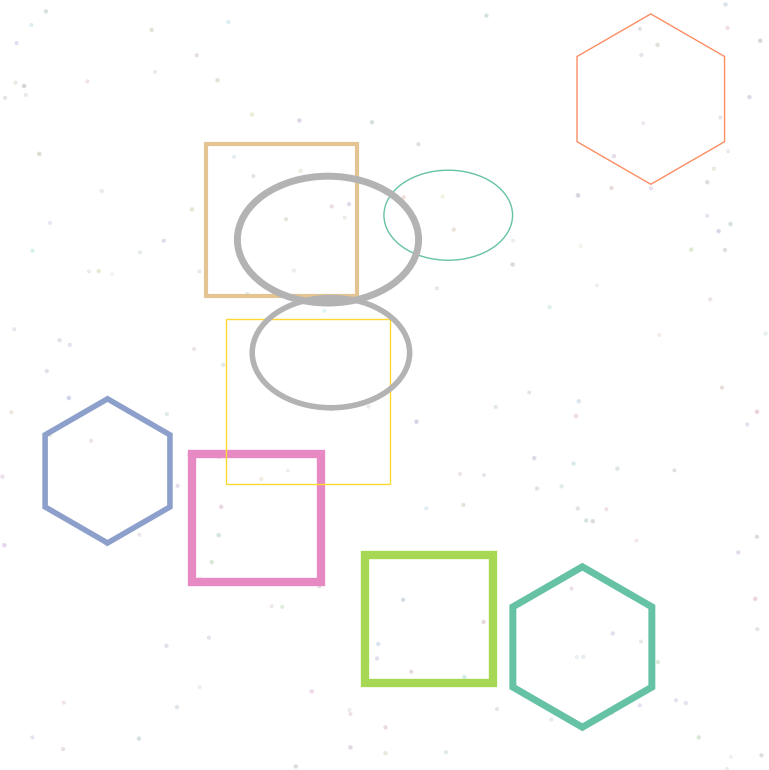[{"shape": "oval", "thickness": 0.5, "radius": 0.42, "center": [0.582, 0.72]}, {"shape": "hexagon", "thickness": 2.5, "radius": 0.52, "center": [0.756, 0.16]}, {"shape": "hexagon", "thickness": 0.5, "radius": 0.55, "center": [0.845, 0.871]}, {"shape": "hexagon", "thickness": 2, "radius": 0.47, "center": [0.14, 0.388]}, {"shape": "square", "thickness": 3, "radius": 0.42, "center": [0.333, 0.327]}, {"shape": "square", "thickness": 3, "radius": 0.42, "center": [0.557, 0.196]}, {"shape": "square", "thickness": 0.5, "radius": 0.53, "center": [0.4, 0.479]}, {"shape": "square", "thickness": 1.5, "radius": 0.49, "center": [0.365, 0.714]}, {"shape": "oval", "thickness": 2, "radius": 0.51, "center": [0.43, 0.542]}, {"shape": "oval", "thickness": 2.5, "radius": 0.59, "center": [0.426, 0.689]}]